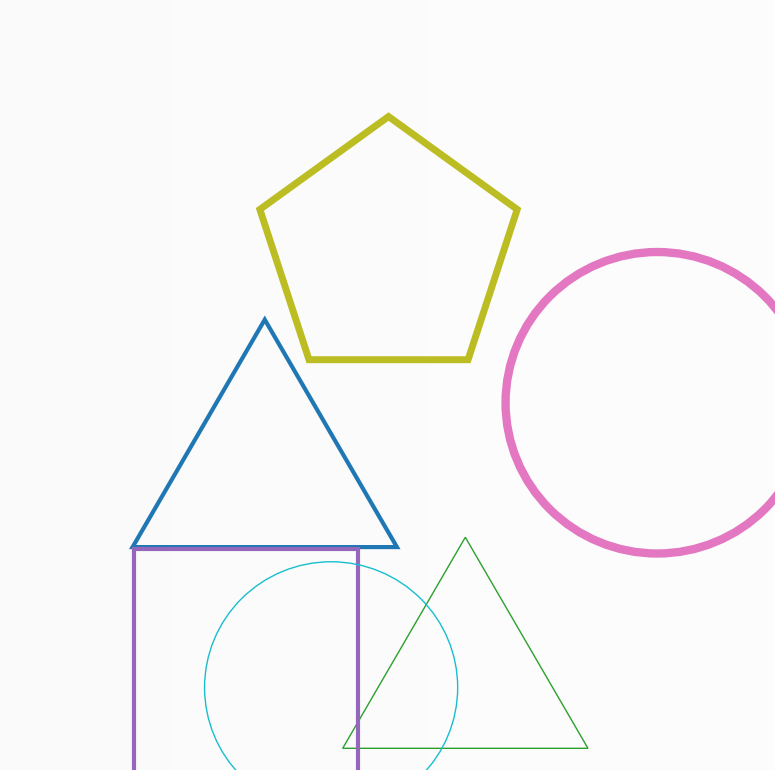[{"shape": "triangle", "thickness": 1.5, "radius": 0.98, "center": [0.342, 0.388]}, {"shape": "triangle", "thickness": 0.5, "radius": 0.91, "center": [0.6, 0.12]}, {"shape": "square", "thickness": 1.5, "radius": 0.72, "center": [0.317, 0.143]}, {"shape": "circle", "thickness": 3, "radius": 0.98, "center": [0.848, 0.477]}, {"shape": "pentagon", "thickness": 2.5, "radius": 0.87, "center": [0.501, 0.674]}, {"shape": "circle", "thickness": 0.5, "radius": 0.82, "center": [0.427, 0.107]}]